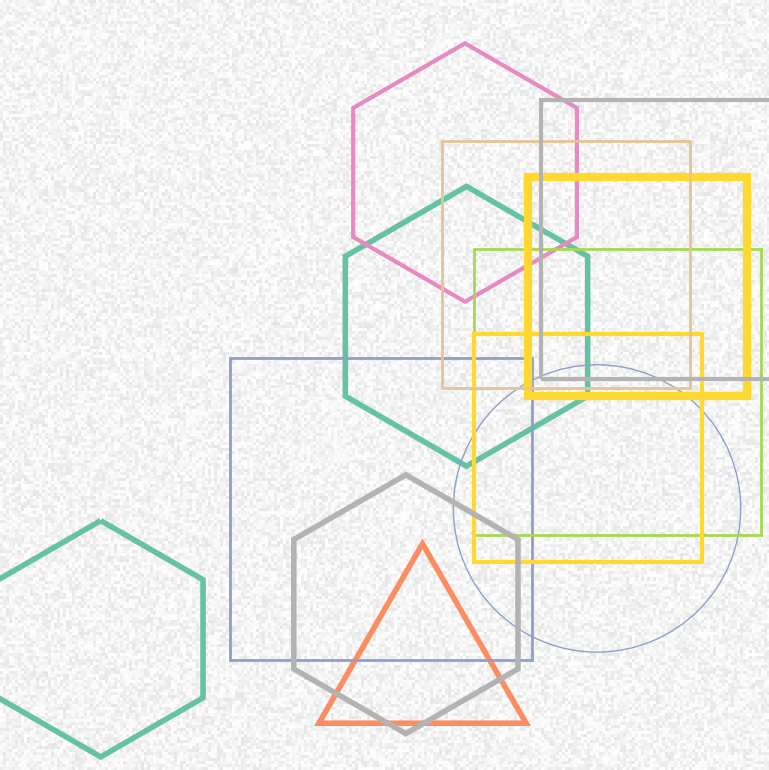[{"shape": "hexagon", "thickness": 2, "radius": 0.77, "center": [0.131, 0.17]}, {"shape": "hexagon", "thickness": 2, "radius": 0.91, "center": [0.606, 0.576]}, {"shape": "triangle", "thickness": 2, "radius": 0.78, "center": [0.549, 0.138]}, {"shape": "circle", "thickness": 0.5, "radius": 0.93, "center": [0.775, 0.34]}, {"shape": "square", "thickness": 1, "radius": 0.98, "center": [0.495, 0.339]}, {"shape": "hexagon", "thickness": 1.5, "radius": 0.84, "center": [0.604, 0.776]}, {"shape": "square", "thickness": 1, "radius": 0.93, "center": [0.802, 0.491]}, {"shape": "square", "thickness": 3, "radius": 0.71, "center": [0.828, 0.628]}, {"shape": "square", "thickness": 1.5, "radius": 0.74, "center": [0.764, 0.418]}, {"shape": "square", "thickness": 1, "radius": 0.8, "center": [0.735, 0.657]}, {"shape": "hexagon", "thickness": 2, "radius": 0.84, "center": [0.527, 0.215]}, {"shape": "square", "thickness": 1.5, "radius": 0.91, "center": [0.884, 0.689]}]